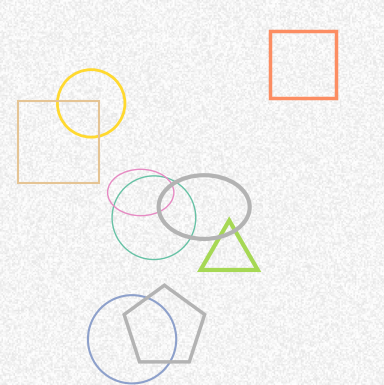[{"shape": "circle", "thickness": 1, "radius": 0.54, "center": [0.4, 0.435]}, {"shape": "square", "thickness": 2.5, "radius": 0.43, "center": [0.788, 0.832]}, {"shape": "circle", "thickness": 1.5, "radius": 0.57, "center": [0.343, 0.119]}, {"shape": "oval", "thickness": 1, "radius": 0.43, "center": [0.366, 0.5]}, {"shape": "triangle", "thickness": 3, "radius": 0.43, "center": [0.595, 0.342]}, {"shape": "circle", "thickness": 2, "radius": 0.44, "center": [0.237, 0.731]}, {"shape": "square", "thickness": 1.5, "radius": 0.53, "center": [0.152, 0.63]}, {"shape": "oval", "thickness": 3, "radius": 0.59, "center": [0.53, 0.462]}, {"shape": "pentagon", "thickness": 2.5, "radius": 0.55, "center": [0.427, 0.149]}]